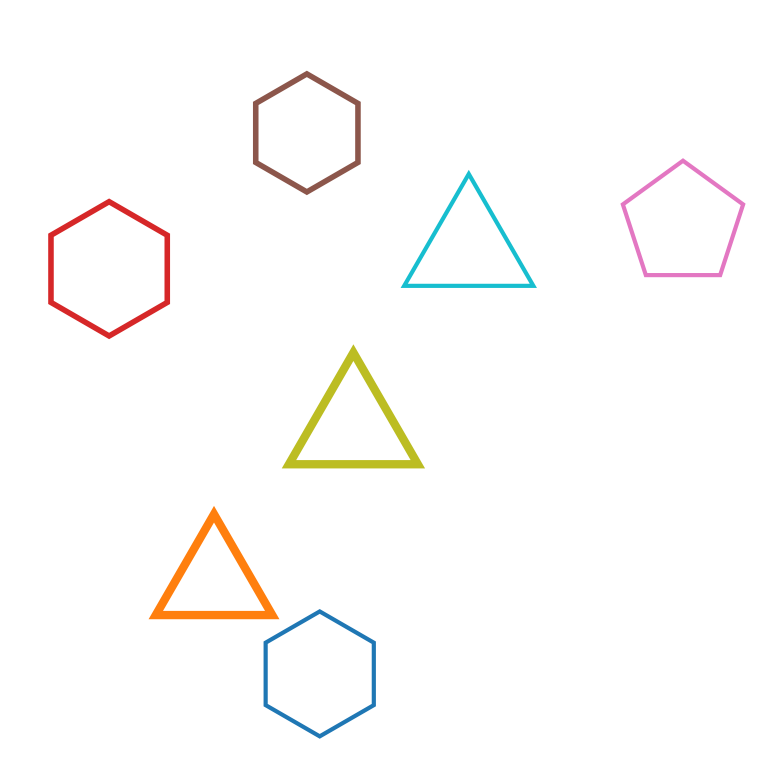[{"shape": "hexagon", "thickness": 1.5, "radius": 0.41, "center": [0.415, 0.125]}, {"shape": "triangle", "thickness": 3, "radius": 0.44, "center": [0.278, 0.245]}, {"shape": "hexagon", "thickness": 2, "radius": 0.44, "center": [0.142, 0.651]}, {"shape": "hexagon", "thickness": 2, "radius": 0.38, "center": [0.399, 0.827]}, {"shape": "pentagon", "thickness": 1.5, "radius": 0.41, "center": [0.887, 0.709]}, {"shape": "triangle", "thickness": 3, "radius": 0.48, "center": [0.459, 0.445]}, {"shape": "triangle", "thickness": 1.5, "radius": 0.48, "center": [0.609, 0.677]}]